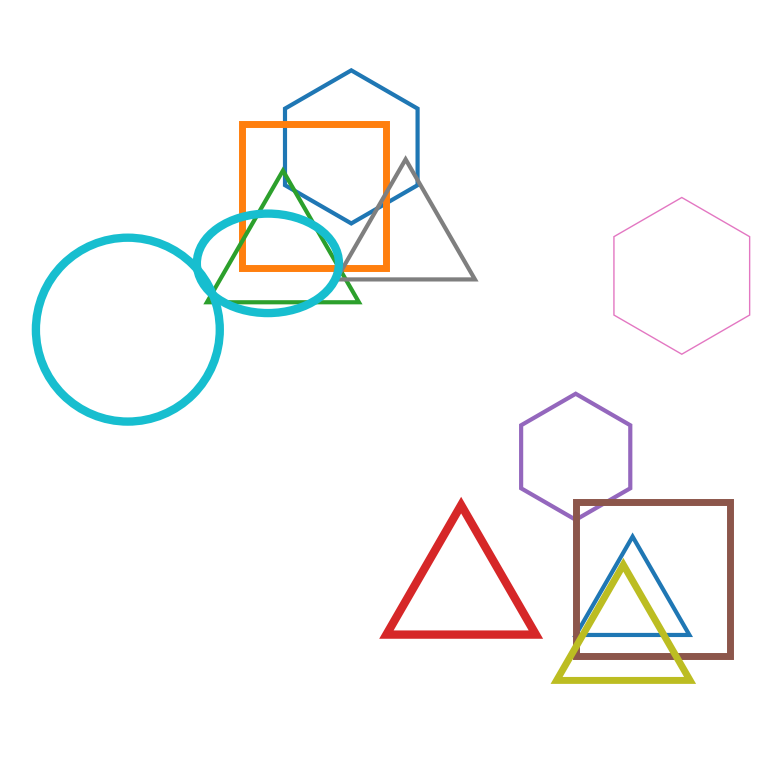[{"shape": "hexagon", "thickness": 1.5, "radius": 0.5, "center": [0.456, 0.809]}, {"shape": "triangle", "thickness": 1.5, "radius": 0.43, "center": [0.822, 0.218]}, {"shape": "square", "thickness": 2.5, "radius": 0.47, "center": [0.407, 0.745]}, {"shape": "triangle", "thickness": 1.5, "radius": 0.57, "center": [0.367, 0.664]}, {"shape": "triangle", "thickness": 3, "radius": 0.56, "center": [0.599, 0.232]}, {"shape": "hexagon", "thickness": 1.5, "radius": 0.41, "center": [0.748, 0.407]}, {"shape": "square", "thickness": 2.5, "radius": 0.5, "center": [0.848, 0.248]}, {"shape": "hexagon", "thickness": 0.5, "radius": 0.51, "center": [0.885, 0.642]}, {"shape": "triangle", "thickness": 1.5, "radius": 0.52, "center": [0.527, 0.689]}, {"shape": "triangle", "thickness": 2.5, "radius": 0.5, "center": [0.81, 0.166]}, {"shape": "circle", "thickness": 3, "radius": 0.6, "center": [0.166, 0.572]}, {"shape": "oval", "thickness": 3, "radius": 0.46, "center": [0.348, 0.658]}]